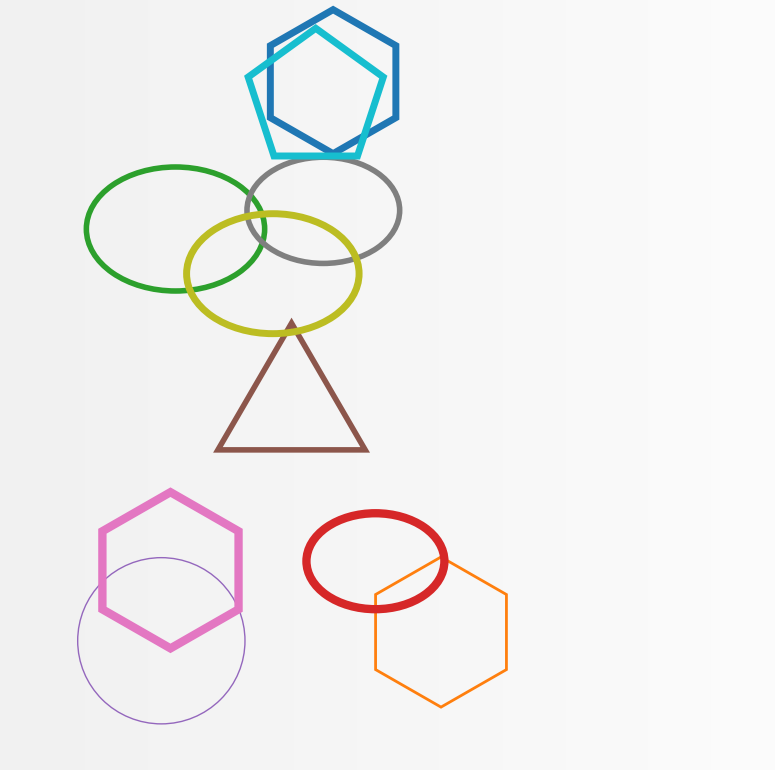[{"shape": "hexagon", "thickness": 2.5, "radius": 0.47, "center": [0.43, 0.894]}, {"shape": "hexagon", "thickness": 1, "radius": 0.49, "center": [0.569, 0.179]}, {"shape": "oval", "thickness": 2, "radius": 0.58, "center": [0.226, 0.703]}, {"shape": "oval", "thickness": 3, "radius": 0.44, "center": [0.484, 0.271]}, {"shape": "circle", "thickness": 0.5, "radius": 0.54, "center": [0.208, 0.168]}, {"shape": "triangle", "thickness": 2, "radius": 0.55, "center": [0.376, 0.471]}, {"shape": "hexagon", "thickness": 3, "radius": 0.51, "center": [0.22, 0.259]}, {"shape": "oval", "thickness": 2, "radius": 0.49, "center": [0.417, 0.727]}, {"shape": "oval", "thickness": 2.5, "radius": 0.56, "center": [0.352, 0.645]}, {"shape": "pentagon", "thickness": 2.5, "radius": 0.46, "center": [0.407, 0.872]}]